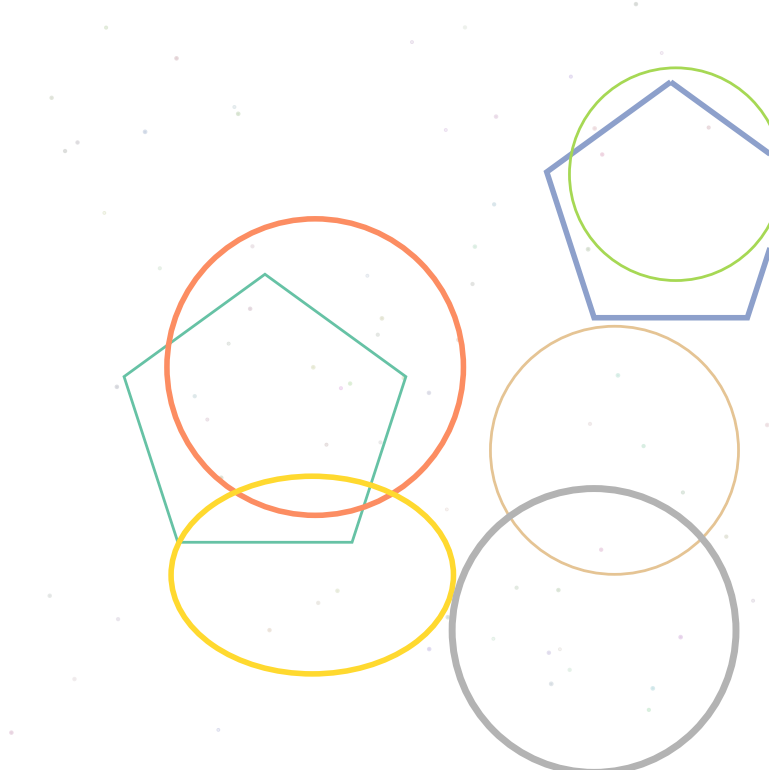[{"shape": "pentagon", "thickness": 1, "radius": 0.96, "center": [0.344, 0.451]}, {"shape": "circle", "thickness": 2, "radius": 0.96, "center": [0.409, 0.523]}, {"shape": "pentagon", "thickness": 2, "radius": 0.85, "center": [0.871, 0.724]}, {"shape": "circle", "thickness": 1, "radius": 0.69, "center": [0.878, 0.774]}, {"shape": "oval", "thickness": 2, "radius": 0.92, "center": [0.406, 0.253]}, {"shape": "circle", "thickness": 1, "radius": 0.81, "center": [0.798, 0.415]}, {"shape": "circle", "thickness": 2.5, "radius": 0.92, "center": [0.772, 0.181]}]